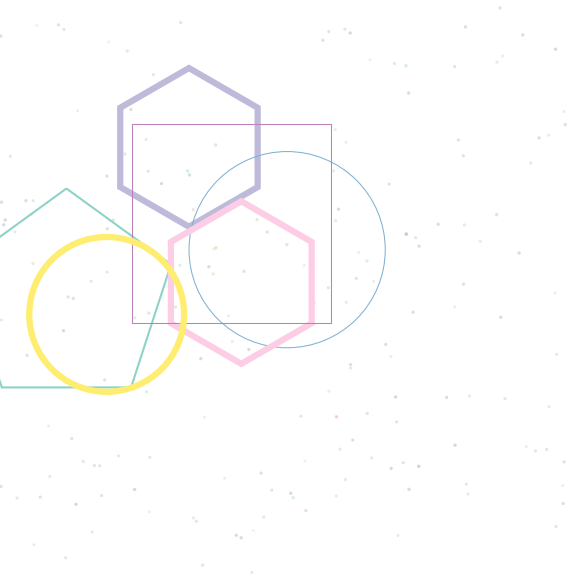[{"shape": "pentagon", "thickness": 1, "radius": 0.95, "center": [0.115, 0.482]}, {"shape": "hexagon", "thickness": 3, "radius": 0.69, "center": [0.327, 0.744]}, {"shape": "circle", "thickness": 0.5, "radius": 0.85, "center": [0.497, 0.567]}, {"shape": "hexagon", "thickness": 3, "radius": 0.7, "center": [0.418, 0.51]}, {"shape": "square", "thickness": 0.5, "radius": 0.86, "center": [0.401, 0.612]}, {"shape": "circle", "thickness": 3, "radius": 0.67, "center": [0.185, 0.455]}]